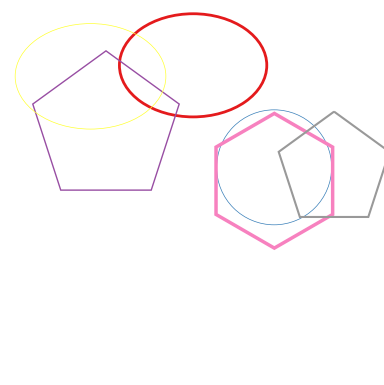[{"shape": "oval", "thickness": 2, "radius": 0.96, "center": [0.502, 0.83]}, {"shape": "circle", "thickness": 0.5, "radius": 0.75, "center": [0.712, 0.565]}, {"shape": "pentagon", "thickness": 1, "radius": 1.0, "center": [0.275, 0.668]}, {"shape": "oval", "thickness": 0.5, "radius": 0.98, "center": [0.235, 0.802]}, {"shape": "hexagon", "thickness": 2.5, "radius": 0.87, "center": [0.713, 0.53]}, {"shape": "pentagon", "thickness": 1.5, "radius": 0.76, "center": [0.868, 0.559]}]